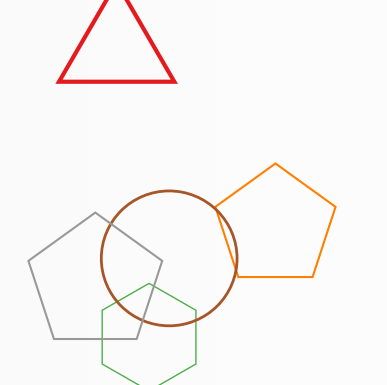[{"shape": "triangle", "thickness": 3, "radius": 0.86, "center": [0.301, 0.874]}, {"shape": "hexagon", "thickness": 1, "radius": 0.7, "center": [0.385, 0.124]}, {"shape": "pentagon", "thickness": 1.5, "radius": 0.82, "center": [0.711, 0.412]}, {"shape": "circle", "thickness": 2, "radius": 0.88, "center": [0.437, 0.329]}, {"shape": "pentagon", "thickness": 1.5, "radius": 0.91, "center": [0.246, 0.266]}]